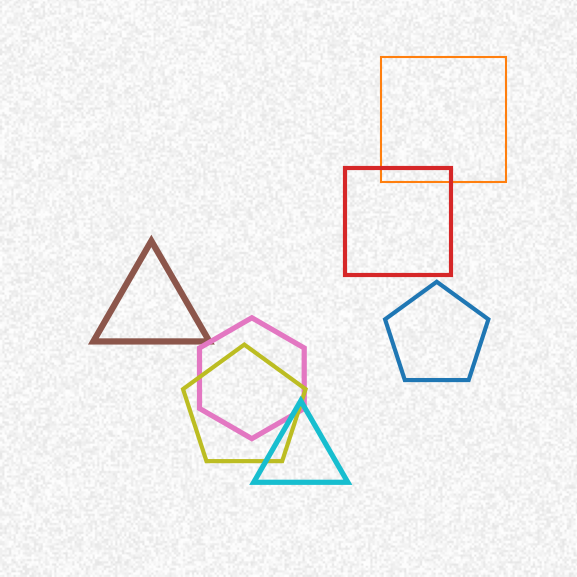[{"shape": "pentagon", "thickness": 2, "radius": 0.47, "center": [0.756, 0.417]}, {"shape": "square", "thickness": 1, "radius": 0.54, "center": [0.768, 0.792]}, {"shape": "square", "thickness": 2, "radius": 0.46, "center": [0.689, 0.616]}, {"shape": "triangle", "thickness": 3, "radius": 0.58, "center": [0.262, 0.466]}, {"shape": "hexagon", "thickness": 2.5, "radius": 0.52, "center": [0.436, 0.344]}, {"shape": "pentagon", "thickness": 2, "radius": 0.56, "center": [0.423, 0.291]}, {"shape": "triangle", "thickness": 2.5, "radius": 0.47, "center": [0.521, 0.211]}]